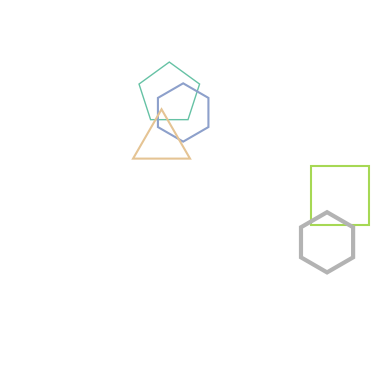[{"shape": "pentagon", "thickness": 1, "radius": 0.41, "center": [0.44, 0.756]}, {"shape": "hexagon", "thickness": 1.5, "radius": 0.38, "center": [0.476, 0.708]}, {"shape": "square", "thickness": 1.5, "radius": 0.38, "center": [0.883, 0.493]}, {"shape": "triangle", "thickness": 1.5, "radius": 0.43, "center": [0.42, 0.631]}, {"shape": "hexagon", "thickness": 3, "radius": 0.39, "center": [0.849, 0.371]}]